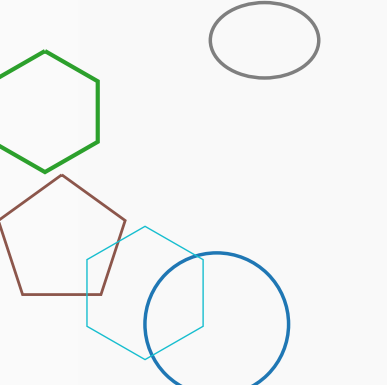[{"shape": "circle", "thickness": 2.5, "radius": 0.93, "center": [0.559, 0.158]}, {"shape": "hexagon", "thickness": 3, "radius": 0.79, "center": [0.116, 0.71]}, {"shape": "pentagon", "thickness": 2, "radius": 0.86, "center": [0.159, 0.374]}, {"shape": "oval", "thickness": 2.5, "radius": 0.7, "center": [0.683, 0.895]}, {"shape": "hexagon", "thickness": 1, "radius": 0.87, "center": [0.374, 0.239]}]